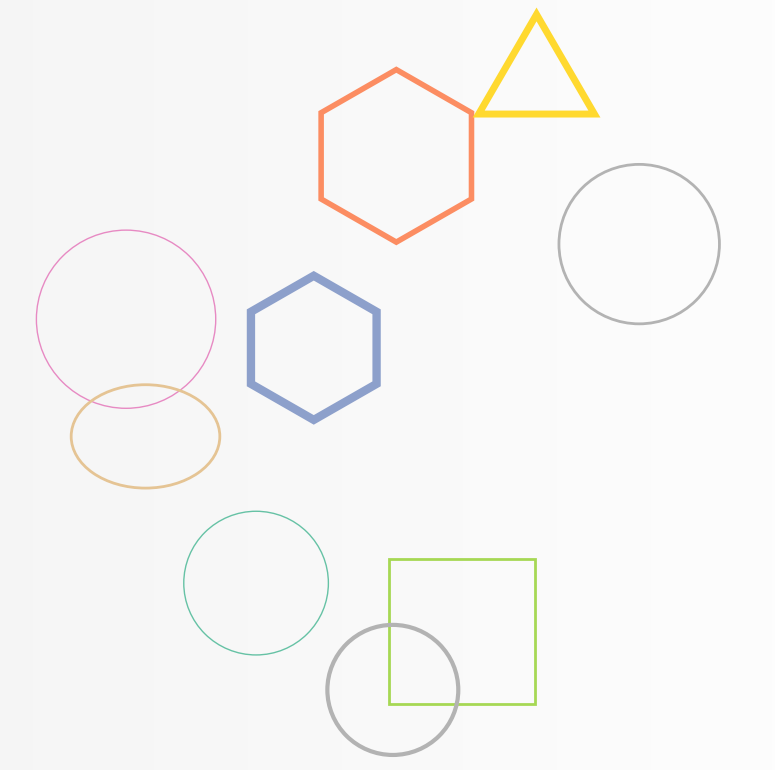[{"shape": "circle", "thickness": 0.5, "radius": 0.47, "center": [0.33, 0.243]}, {"shape": "hexagon", "thickness": 2, "radius": 0.56, "center": [0.511, 0.798]}, {"shape": "hexagon", "thickness": 3, "radius": 0.47, "center": [0.405, 0.548]}, {"shape": "circle", "thickness": 0.5, "radius": 0.58, "center": [0.163, 0.585]}, {"shape": "square", "thickness": 1, "radius": 0.47, "center": [0.596, 0.179]}, {"shape": "triangle", "thickness": 2.5, "radius": 0.43, "center": [0.692, 0.895]}, {"shape": "oval", "thickness": 1, "radius": 0.48, "center": [0.188, 0.433]}, {"shape": "circle", "thickness": 1.5, "radius": 0.42, "center": [0.507, 0.104]}, {"shape": "circle", "thickness": 1, "radius": 0.52, "center": [0.825, 0.683]}]